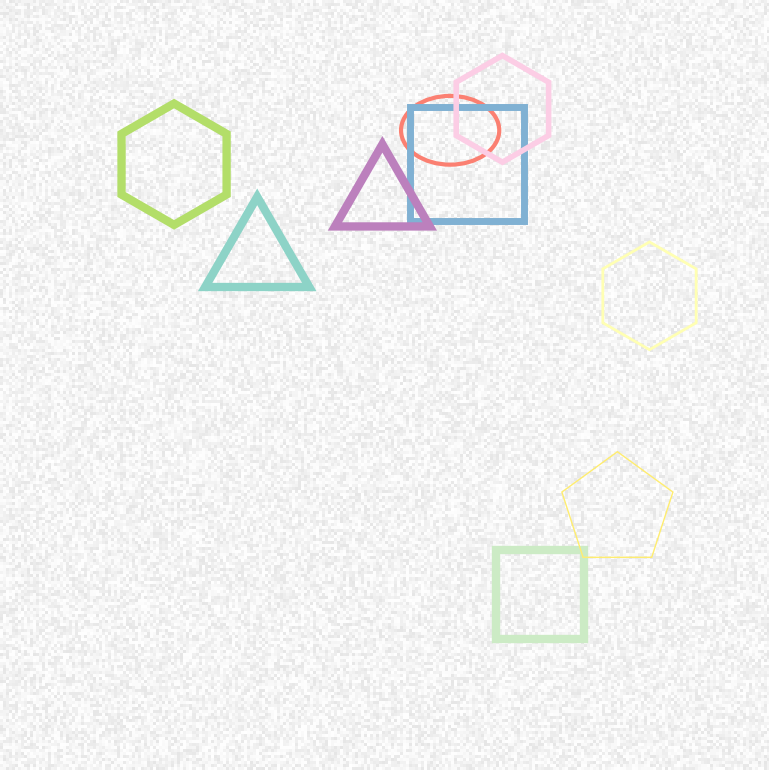[{"shape": "triangle", "thickness": 3, "radius": 0.39, "center": [0.334, 0.666]}, {"shape": "hexagon", "thickness": 1, "radius": 0.35, "center": [0.843, 0.616]}, {"shape": "oval", "thickness": 1.5, "radius": 0.32, "center": [0.585, 0.831]}, {"shape": "square", "thickness": 2.5, "radius": 0.37, "center": [0.607, 0.787]}, {"shape": "hexagon", "thickness": 3, "radius": 0.39, "center": [0.226, 0.787]}, {"shape": "hexagon", "thickness": 2, "radius": 0.35, "center": [0.652, 0.859]}, {"shape": "triangle", "thickness": 3, "radius": 0.36, "center": [0.497, 0.741]}, {"shape": "square", "thickness": 3, "radius": 0.29, "center": [0.701, 0.227]}, {"shape": "pentagon", "thickness": 0.5, "radius": 0.38, "center": [0.802, 0.338]}]